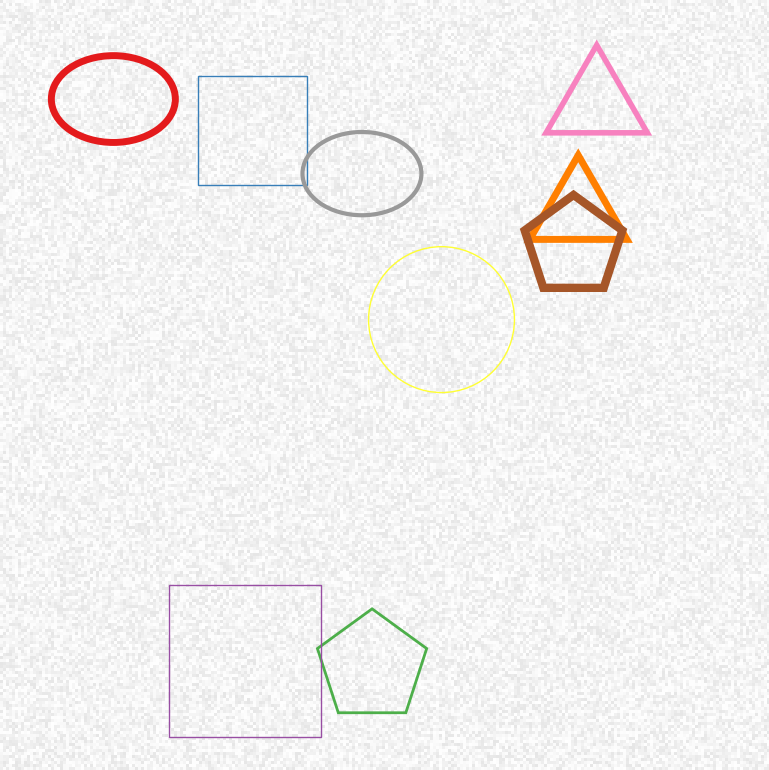[{"shape": "oval", "thickness": 2.5, "radius": 0.4, "center": [0.147, 0.871]}, {"shape": "square", "thickness": 0.5, "radius": 0.35, "center": [0.328, 0.83]}, {"shape": "pentagon", "thickness": 1, "radius": 0.37, "center": [0.483, 0.135]}, {"shape": "square", "thickness": 0.5, "radius": 0.49, "center": [0.318, 0.141]}, {"shape": "triangle", "thickness": 2.5, "radius": 0.36, "center": [0.751, 0.726]}, {"shape": "circle", "thickness": 0.5, "radius": 0.47, "center": [0.573, 0.585]}, {"shape": "pentagon", "thickness": 3, "radius": 0.33, "center": [0.745, 0.68]}, {"shape": "triangle", "thickness": 2, "radius": 0.38, "center": [0.775, 0.865]}, {"shape": "oval", "thickness": 1.5, "radius": 0.39, "center": [0.47, 0.775]}]